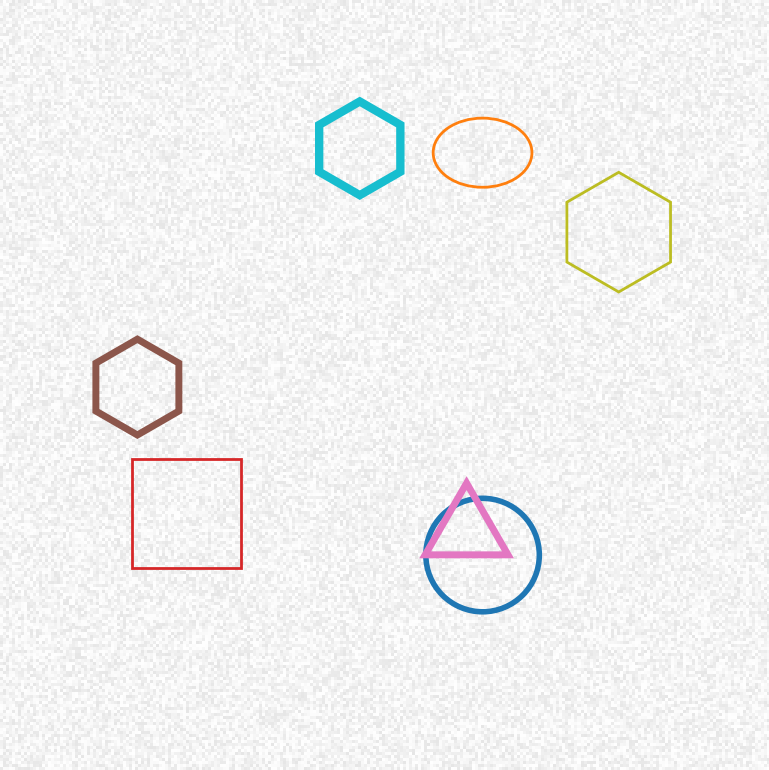[{"shape": "circle", "thickness": 2, "radius": 0.37, "center": [0.627, 0.279]}, {"shape": "oval", "thickness": 1, "radius": 0.32, "center": [0.627, 0.802]}, {"shape": "square", "thickness": 1, "radius": 0.35, "center": [0.242, 0.333]}, {"shape": "hexagon", "thickness": 2.5, "radius": 0.31, "center": [0.178, 0.497]}, {"shape": "triangle", "thickness": 2.5, "radius": 0.31, "center": [0.606, 0.31]}, {"shape": "hexagon", "thickness": 1, "radius": 0.39, "center": [0.804, 0.699]}, {"shape": "hexagon", "thickness": 3, "radius": 0.3, "center": [0.467, 0.807]}]